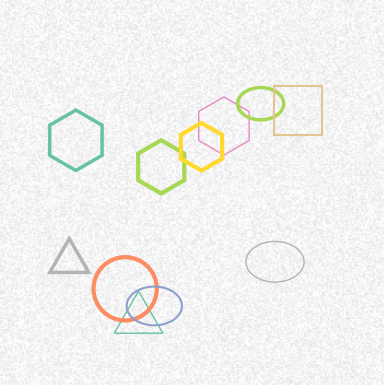[{"shape": "triangle", "thickness": 1, "radius": 0.36, "center": [0.36, 0.171]}, {"shape": "hexagon", "thickness": 2.5, "radius": 0.39, "center": [0.197, 0.636]}, {"shape": "circle", "thickness": 3, "radius": 0.41, "center": [0.325, 0.25]}, {"shape": "oval", "thickness": 1.5, "radius": 0.36, "center": [0.401, 0.205]}, {"shape": "hexagon", "thickness": 1, "radius": 0.38, "center": [0.582, 0.673]}, {"shape": "oval", "thickness": 2.5, "radius": 0.3, "center": [0.677, 0.731]}, {"shape": "hexagon", "thickness": 3, "radius": 0.35, "center": [0.419, 0.567]}, {"shape": "hexagon", "thickness": 3, "radius": 0.31, "center": [0.523, 0.619]}, {"shape": "square", "thickness": 1.5, "radius": 0.31, "center": [0.775, 0.713]}, {"shape": "triangle", "thickness": 2.5, "radius": 0.29, "center": [0.18, 0.322]}, {"shape": "oval", "thickness": 1, "radius": 0.38, "center": [0.714, 0.32]}]